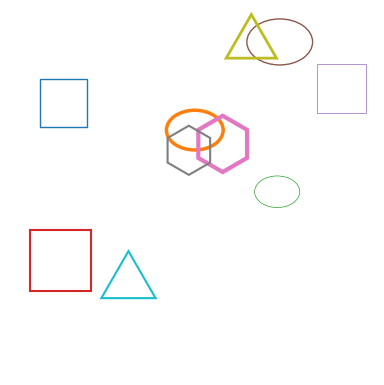[{"shape": "square", "thickness": 1, "radius": 0.31, "center": [0.165, 0.733]}, {"shape": "oval", "thickness": 2.5, "radius": 0.37, "center": [0.506, 0.662]}, {"shape": "oval", "thickness": 0.5, "radius": 0.29, "center": [0.72, 0.502]}, {"shape": "square", "thickness": 1.5, "radius": 0.4, "center": [0.157, 0.322]}, {"shape": "square", "thickness": 0.5, "radius": 0.32, "center": [0.886, 0.77]}, {"shape": "oval", "thickness": 1, "radius": 0.43, "center": [0.727, 0.891]}, {"shape": "hexagon", "thickness": 3, "radius": 0.37, "center": [0.578, 0.626]}, {"shape": "hexagon", "thickness": 1.5, "radius": 0.32, "center": [0.491, 0.61]}, {"shape": "triangle", "thickness": 2, "radius": 0.38, "center": [0.653, 0.887]}, {"shape": "triangle", "thickness": 1.5, "radius": 0.41, "center": [0.334, 0.266]}]